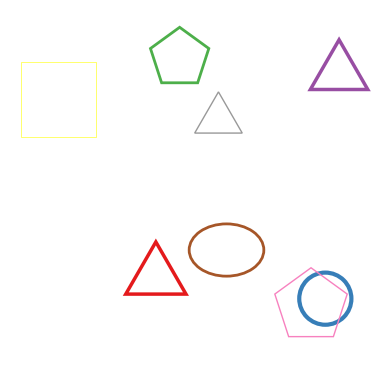[{"shape": "triangle", "thickness": 2.5, "radius": 0.45, "center": [0.405, 0.281]}, {"shape": "circle", "thickness": 3, "radius": 0.34, "center": [0.845, 0.224]}, {"shape": "pentagon", "thickness": 2, "radius": 0.4, "center": [0.467, 0.849]}, {"shape": "triangle", "thickness": 2.5, "radius": 0.43, "center": [0.881, 0.811]}, {"shape": "square", "thickness": 0.5, "radius": 0.48, "center": [0.152, 0.741]}, {"shape": "oval", "thickness": 2, "radius": 0.48, "center": [0.588, 0.351]}, {"shape": "pentagon", "thickness": 1, "radius": 0.49, "center": [0.808, 0.206]}, {"shape": "triangle", "thickness": 1, "radius": 0.36, "center": [0.567, 0.69]}]